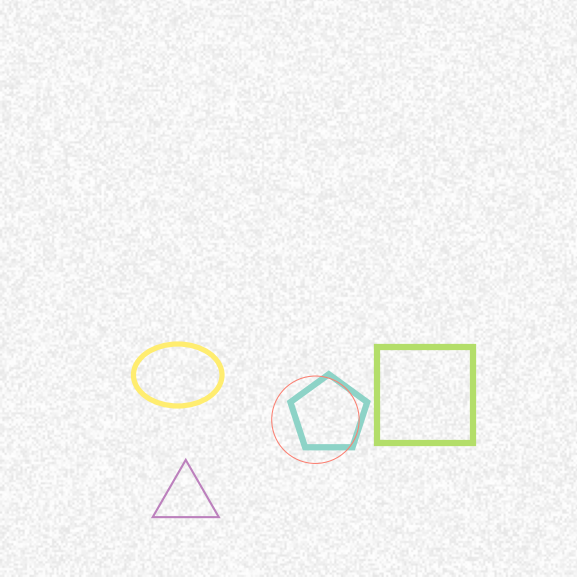[{"shape": "pentagon", "thickness": 3, "radius": 0.35, "center": [0.569, 0.281]}, {"shape": "circle", "thickness": 0.5, "radius": 0.38, "center": [0.546, 0.272]}, {"shape": "square", "thickness": 3, "radius": 0.41, "center": [0.736, 0.315]}, {"shape": "triangle", "thickness": 1, "radius": 0.33, "center": [0.322, 0.137]}, {"shape": "oval", "thickness": 2.5, "radius": 0.38, "center": [0.308, 0.35]}]